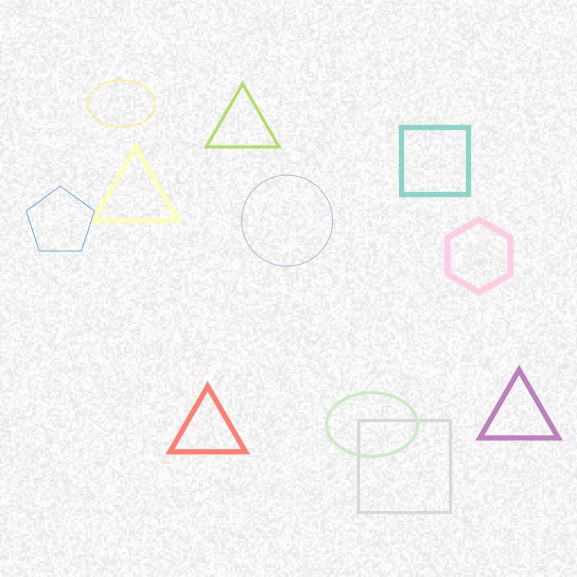[{"shape": "square", "thickness": 2.5, "radius": 0.29, "center": [0.752, 0.721]}, {"shape": "triangle", "thickness": 2, "radius": 0.43, "center": [0.235, 0.66]}, {"shape": "circle", "thickness": 0.5, "radius": 0.39, "center": [0.497, 0.617]}, {"shape": "triangle", "thickness": 2.5, "radius": 0.38, "center": [0.36, 0.255]}, {"shape": "pentagon", "thickness": 0.5, "radius": 0.31, "center": [0.104, 0.615]}, {"shape": "triangle", "thickness": 1.5, "radius": 0.36, "center": [0.42, 0.781]}, {"shape": "hexagon", "thickness": 3, "radius": 0.31, "center": [0.829, 0.556]}, {"shape": "square", "thickness": 1.5, "radius": 0.4, "center": [0.7, 0.192]}, {"shape": "triangle", "thickness": 2.5, "radius": 0.39, "center": [0.899, 0.28]}, {"shape": "oval", "thickness": 1.5, "radius": 0.39, "center": [0.644, 0.264]}, {"shape": "oval", "thickness": 0.5, "radius": 0.29, "center": [0.21, 0.82]}]